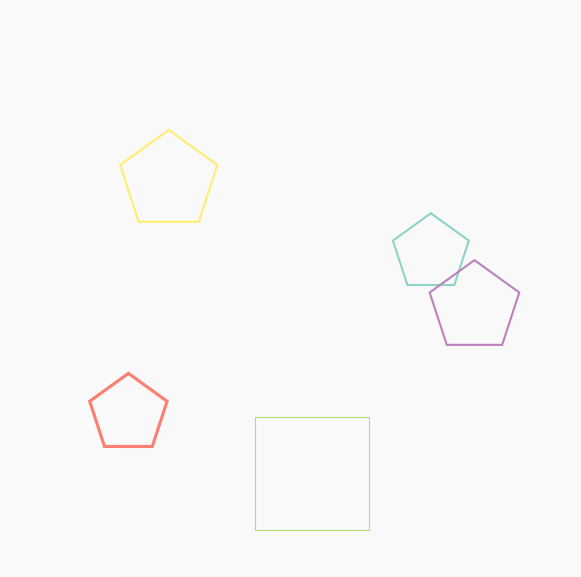[{"shape": "pentagon", "thickness": 1, "radius": 0.34, "center": [0.741, 0.561]}, {"shape": "pentagon", "thickness": 1.5, "radius": 0.35, "center": [0.221, 0.283]}, {"shape": "square", "thickness": 0.5, "radius": 0.49, "center": [0.537, 0.18]}, {"shape": "pentagon", "thickness": 1, "radius": 0.41, "center": [0.816, 0.468]}, {"shape": "pentagon", "thickness": 1, "radius": 0.44, "center": [0.29, 0.686]}]